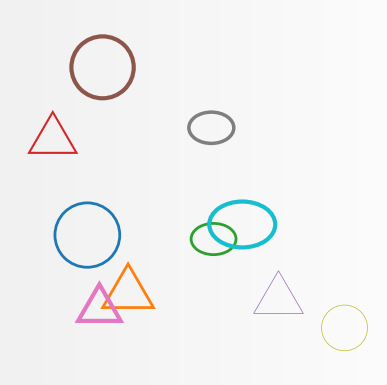[{"shape": "circle", "thickness": 2, "radius": 0.42, "center": [0.225, 0.389]}, {"shape": "triangle", "thickness": 2, "radius": 0.38, "center": [0.331, 0.239]}, {"shape": "oval", "thickness": 2, "radius": 0.29, "center": [0.551, 0.379]}, {"shape": "triangle", "thickness": 1.5, "radius": 0.35, "center": [0.136, 0.638]}, {"shape": "triangle", "thickness": 0.5, "radius": 0.37, "center": [0.719, 0.223]}, {"shape": "circle", "thickness": 3, "radius": 0.4, "center": [0.265, 0.825]}, {"shape": "triangle", "thickness": 3, "radius": 0.32, "center": [0.256, 0.198]}, {"shape": "oval", "thickness": 2.5, "radius": 0.29, "center": [0.545, 0.668]}, {"shape": "circle", "thickness": 0.5, "radius": 0.3, "center": [0.889, 0.148]}, {"shape": "oval", "thickness": 3, "radius": 0.43, "center": [0.625, 0.417]}]